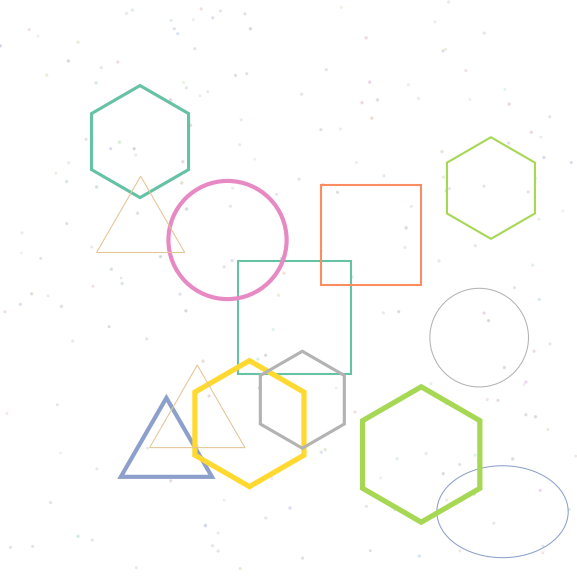[{"shape": "square", "thickness": 1, "radius": 0.49, "center": [0.51, 0.449]}, {"shape": "hexagon", "thickness": 1.5, "radius": 0.49, "center": [0.242, 0.754]}, {"shape": "square", "thickness": 1, "radius": 0.43, "center": [0.643, 0.592]}, {"shape": "triangle", "thickness": 2, "radius": 0.46, "center": [0.288, 0.219]}, {"shape": "oval", "thickness": 0.5, "radius": 0.57, "center": [0.87, 0.113]}, {"shape": "circle", "thickness": 2, "radius": 0.51, "center": [0.394, 0.584]}, {"shape": "hexagon", "thickness": 1, "radius": 0.44, "center": [0.85, 0.674]}, {"shape": "hexagon", "thickness": 2.5, "radius": 0.59, "center": [0.729, 0.212]}, {"shape": "hexagon", "thickness": 2.5, "radius": 0.55, "center": [0.432, 0.266]}, {"shape": "triangle", "thickness": 0.5, "radius": 0.48, "center": [0.342, 0.272]}, {"shape": "triangle", "thickness": 0.5, "radius": 0.44, "center": [0.244, 0.606]}, {"shape": "hexagon", "thickness": 1.5, "radius": 0.42, "center": [0.524, 0.307]}, {"shape": "circle", "thickness": 0.5, "radius": 0.43, "center": [0.83, 0.415]}]